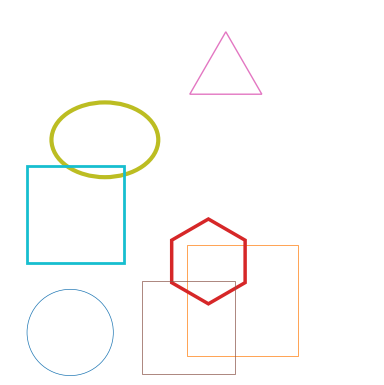[{"shape": "circle", "thickness": 0.5, "radius": 0.56, "center": [0.182, 0.136]}, {"shape": "square", "thickness": 0.5, "radius": 0.72, "center": [0.629, 0.22]}, {"shape": "hexagon", "thickness": 2.5, "radius": 0.55, "center": [0.541, 0.321]}, {"shape": "square", "thickness": 0.5, "radius": 0.6, "center": [0.49, 0.149]}, {"shape": "triangle", "thickness": 1, "radius": 0.54, "center": [0.587, 0.809]}, {"shape": "oval", "thickness": 3, "radius": 0.69, "center": [0.272, 0.637]}, {"shape": "square", "thickness": 2, "radius": 0.63, "center": [0.196, 0.442]}]